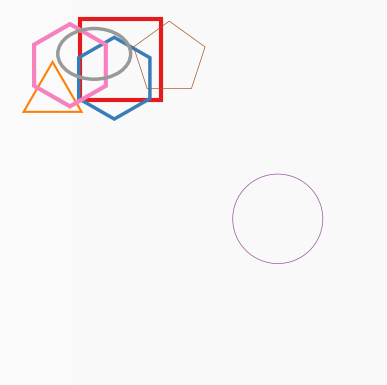[{"shape": "square", "thickness": 3, "radius": 0.53, "center": [0.312, 0.846]}, {"shape": "hexagon", "thickness": 2.5, "radius": 0.53, "center": [0.295, 0.797]}, {"shape": "circle", "thickness": 0.5, "radius": 0.58, "center": [0.717, 0.432]}, {"shape": "triangle", "thickness": 1.5, "radius": 0.43, "center": [0.136, 0.753]}, {"shape": "pentagon", "thickness": 0.5, "radius": 0.49, "center": [0.437, 0.848]}, {"shape": "hexagon", "thickness": 3, "radius": 0.53, "center": [0.181, 0.831]}, {"shape": "oval", "thickness": 2.5, "radius": 0.47, "center": [0.243, 0.86]}]